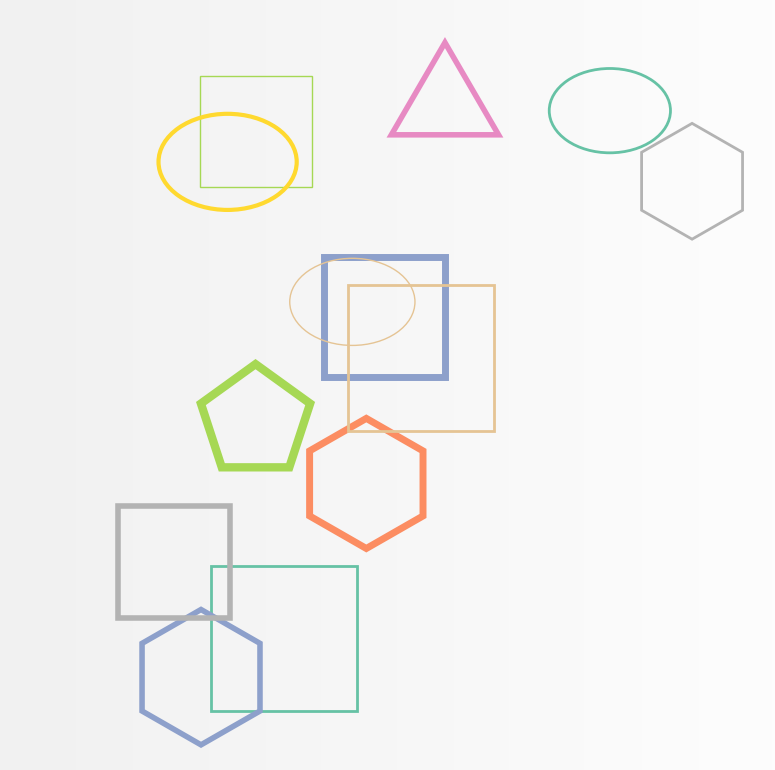[{"shape": "square", "thickness": 1, "radius": 0.47, "center": [0.367, 0.17]}, {"shape": "oval", "thickness": 1, "radius": 0.39, "center": [0.787, 0.856]}, {"shape": "hexagon", "thickness": 2.5, "radius": 0.42, "center": [0.473, 0.372]}, {"shape": "hexagon", "thickness": 2, "radius": 0.44, "center": [0.259, 0.121]}, {"shape": "square", "thickness": 2.5, "radius": 0.39, "center": [0.496, 0.589]}, {"shape": "triangle", "thickness": 2, "radius": 0.4, "center": [0.574, 0.865]}, {"shape": "pentagon", "thickness": 3, "radius": 0.37, "center": [0.33, 0.453]}, {"shape": "square", "thickness": 0.5, "radius": 0.36, "center": [0.331, 0.83]}, {"shape": "oval", "thickness": 1.5, "radius": 0.45, "center": [0.294, 0.79]}, {"shape": "oval", "thickness": 0.5, "radius": 0.4, "center": [0.455, 0.608]}, {"shape": "square", "thickness": 1, "radius": 0.47, "center": [0.543, 0.535]}, {"shape": "square", "thickness": 2, "radius": 0.36, "center": [0.224, 0.27]}, {"shape": "hexagon", "thickness": 1, "radius": 0.38, "center": [0.893, 0.765]}]